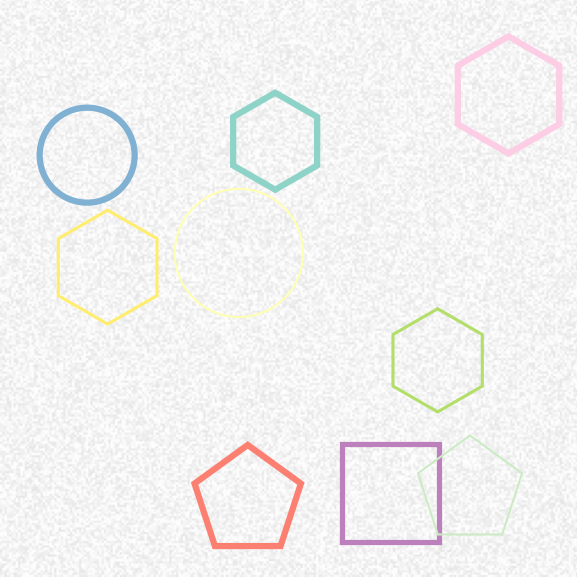[{"shape": "hexagon", "thickness": 3, "radius": 0.42, "center": [0.476, 0.755]}, {"shape": "circle", "thickness": 1, "radius": 0.56, "center": [0.414, 0.561]}, {"shape": "pentagon", "thickness": 3, "radius": 0.48, "center": [0.429, 0.132]}, {"shape": "circle", "thickness": 3, "radius": 0.41, "center": [0.151, 0.73]}, {"shape": "hexagon", "thickness": 1.5, "radius": 0.45, "center": [0.758, 0.375]}, {"shape": "hexagon", "thickness": 3, "radius": 0.51, "center": [0.881, 0.835]}, {"shape": "square", "thickness": 2.5, "radius": 0.42, "center": [0.676, 0.146]}, {"shape": "pentagon", "thickness": 1, "radius": 0.47, "center": [0.814, 0.15]}, {"shape": "hexagon", "thickness": 1.5, "radius": 0.49, "center": [0.186, 0.537]}]